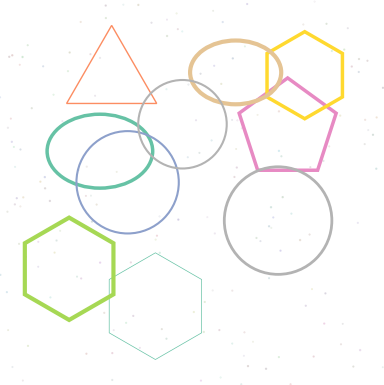[{"shape": "oval", "thickness": 2.5, "radius": 0.69, "center": [0.259, 0.607]}, {"shape": "hexagon", "thickness": 0.5, "radius": 0.69, "center": [0.404, 0.205]}, {"shape": "triangle", "thickness": 1, "radius": 0.68, "center": [0.29, 0.799]}, {"shape": "circle", "thickness": 1.5, "radius": 0.66, "center": [0.331, 0.527]}, {"shape": "pentagon", "thickness": 2.5, "radius": 0.66, "center": [0.747, 0.665]}, {"shape": "hexagon", "thickness": 3, "radius": 0.66, "center": [0.18, 0.302]}, {"shape": "hexagon", "thickness": 2.5, "radius": 0.57, "center": [0.792, 0.805]}, {"shape": "oval", "thickness": 3, "radius": 0.59, "center": [0.612, 0.812]}, {"shape": "circle", "thickness": 2, "radius": 0.7, "center": [0.722, 0.427]}, {"shape": "circle", "thickness": 1.5, "radius": 0.57, "center": [0.474, 0.677]}]